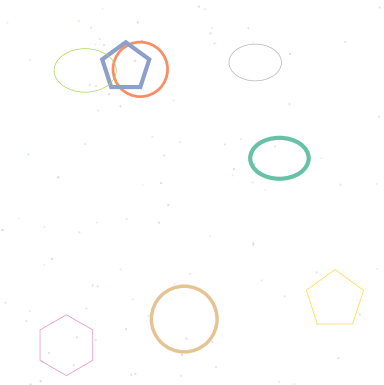[{"shape": "oval", "thickness": 3, "radius": 0.38, "center": [0.726, 0.589]}, {"shape": "circle", "thickness": 2, "radius": 0.35, "center": [0.364, 0.82]}, {"shape": "pentagon", "thickness": 3, "radius": 0.32, "center": [0.327, 0.826]}, {"shape": "hexagon", "thickness": 0.5, "radius": 0.4, "center": [0.172, 0.103]}, {"shape": "oval", "thickness": 0.5, "radius": 0.4, "center": [0.221, 0.817]}, {"shape": "pentagon", "thickness": 0.5, "radius": 0.39, "center": [0.87, 0.222]}, {"shape": "circle", "thickness": 2.5, "radius": 0.43, "center": [0.479, 0.171]}, {"shape": "oval", "thickness": 0.5, "radius": 0.34, "center": [0.663, 0.838]}]